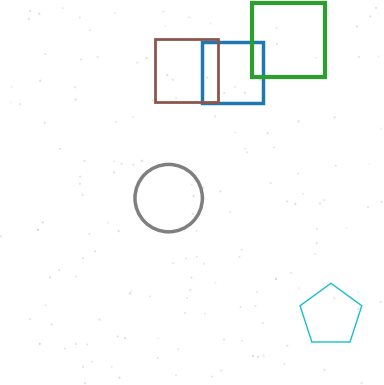[{"shape": "square", "thickness": 2.5, "radius": 0.39, "center": [0.604, 0.811]}, {"shape": "square", "thickness": 3, "radius": 0.48, "center": [0.75, 0.896]}, {"shape": "square", "thickness": 2, "radius": 0.41, "center": [0.484, 0.816]}, {"shape": "circle", "thickness": 2.5, "radius": 0.44, "center": [0.438, 0.485]}, {"shape": "pentagon", "thickness": 1, "radius": 0.42, "center": [0.86, 0.18]}]